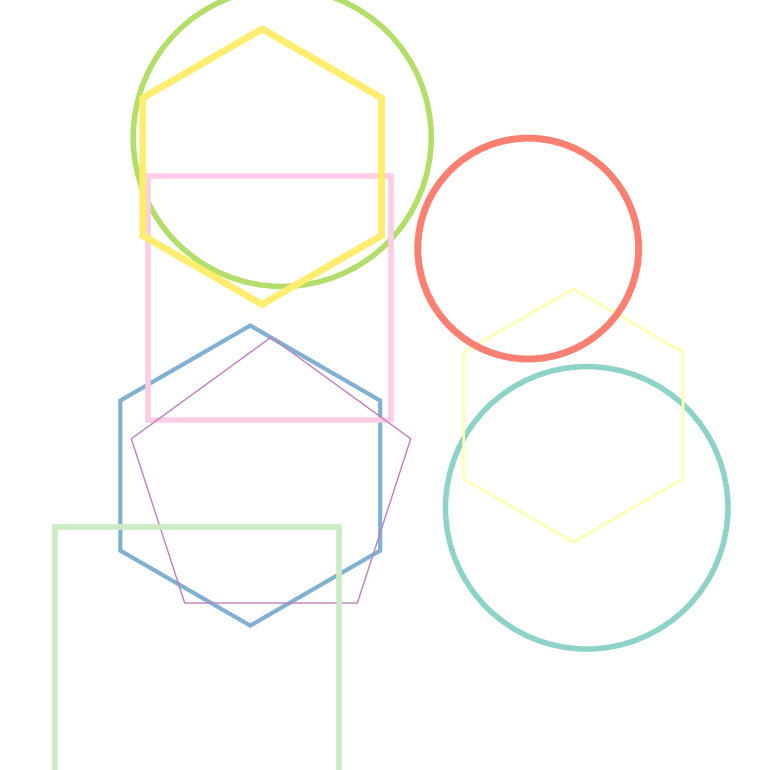[{"shape": "circle", "thickness": 2, "radius": 0.92, "center": [0.762, 0.34]}, {"shape": "hexagon", "thickness": 1, "radius": 0.82, "center": [0.745, 0.46]}, {"shape": "circle", "thickness": 2.5, "radius": 0.72, "center": [0.686, 0.677]}, {"shape": "hexagon", "thickness": 1.5, "radius": 0.97, "center": [0.325, 0.382]}, {"shape": "circle", "thickness": 2, "radius": 0.97, "center": [0.366, 0.822]}, {"shape": "square", "thickness": 2, "radius": 0.79, "center": [0.35, 0.613]}, {"shape": "pentagon", "thickness": 0.5, "radius": 0.95, "center": [0.352, 0.371]}, {"shape": "square", "thickness": 2, "radius": 0.92, "center": [0.255, 0.131]}, {"shape": "hexagon", "thickness": 2.5, "radius": 0.89, "center": [0.34, 0.784]}]